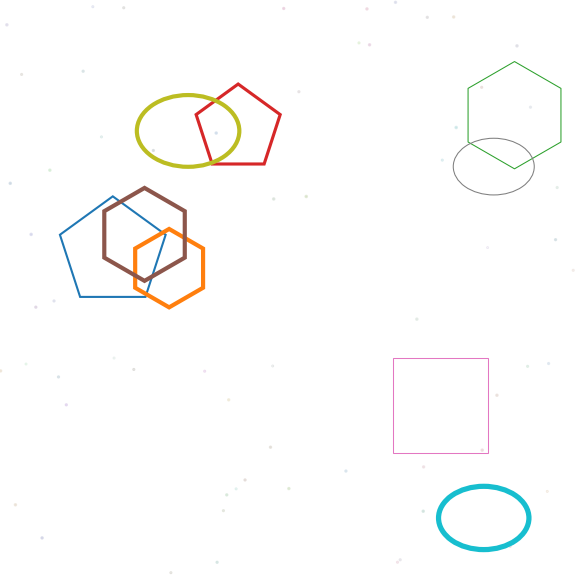[{"shape": "pentagon", "thickness": 1, "radius": 0.48, "center": [0.195, 0.563]}, {"shape": "hexagon", "thickness": 2, "radius": 0.34, "center": [0.293, 0.535]}, {"shape": "hexagon", "thickness": 0.5, "radius": 0.46, "center": [0.891, 0.8]}, {"shape": "pentagon", "thickness": 1.5, "radius": 0.38, "center": [0.412, 0.777]}, {"shape": "hexagon", "thickness": 2, "radius": 0.4, "center": [0.25, 0.593]}, {"shape": "square", "thickness": 0.5, "radius": 0.41, "center": [0.763, 0.297]}, {"shape": "oval", "thickness": 0.5, "radius": 0.35, "center": [0.855, 0.711]}, {"shape": "oval", "thickness": 2, "radius": 0.44, "center": [0.326, 0.772]}, {"shape": "oval", "thickness": 2.5, "radius": 0.39, "center": [0.838, 0.102]}]